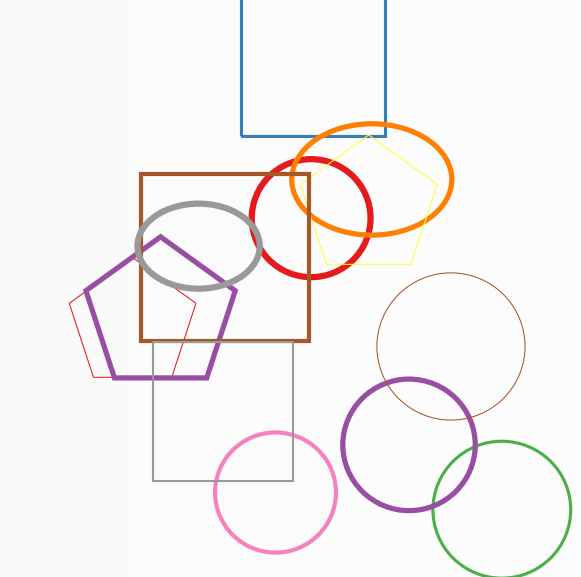[{"shape": "pentagon", "thickness": 0.5, "radius": 0.57, "center": [0.228, 0.439]}, {"shape": "circle", "thickness": 3, "radius": 0.51, "center": [0.535, 0.621]}, {"shape": "square", "thickness": 1.5, "radius": 0.62, "center": [0.538, 0.888]}, {"shape": "circle", "thickness": 1.5, "radius": 0.59, "center": [0.863, 0.117]}, {"shape": "circle", "thickness": 2.5, "radius": 0.57, "center": [0.704, 0.229]}, {"shape": "pentagon", "thickness": 2.5, "radius": 0.68, "center": [0.276, 0.454]}, {"shape": "oval", "thickness": 2.5, "radius": 0.69, "center": [0.64, 0.688]}, {"shape": "pentagon", "thickness": 0.5, "radius": 0.62, "center": [0.634, 0.642]}, {"shape": "circle", "thickness": 0.5, "radius": 0.64, "center": [0.776, 0.399]}, {"shape": "square", "thickness": 2, "radius": 0.72, "center": [0.387, 0.554]}, {"shape": "circle", "thickness": 2, "radius": 0.52, "center": [0.474, 0.146]}, {"shape": "square", "thickness": 1, "radius": 0.6, "center": [0.384, 0.287]}, {"shape": "oval", "thickness": 3, "radius": 0.53, "center": [0.342, 0.573]}]